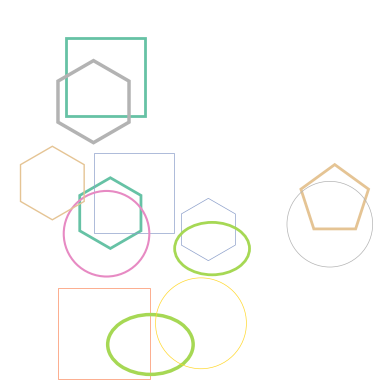[{"shape": "hexagon", "thickness": 2, "radius": 0.46, "center": [0.287, 0.446]}, {"shape": "square", "thickness": 2, "radius": 0.51, "center": [0.274, 0.8]}, {"shape": "square", "thickness": 0.5, "radius": 0.59, "center": [0.27, 0.134]}, {"shape": "square", "thickness": 0.5, "radius": 0.52, "center": [0.348, 0.5]}, {"shape": "hexagon", "thickness": 0.5, "radius": 0.4, "center": [0.541, 0.404]}, {"shape": "circle", "thickness": 1.5, "radius": 0.56, "center": [0.277, 0.393]}, {"shape": "oval", "thickness": 2.5, "radius": 0.56, "center": [0.391, 0.105]}, {"shape": "oval", "thickness": 2, "radius": 0.49, "center": [0.551, 0.354]}, {"shape": "circle", "thickness": 0.5, "radius": 0.59, "center": [0.522, 0.16]}, {"shape": "pentagon", "thickness": 2, "radius": 0.46, "center": [0.869, 0.48]}, {"shape": "hexagon", "thickness": 1, "radius": 0.48, "center": [0.136, 0.525]}, {"shape": "circle", "thickness": 0.5, "radius": 0.56, "center": [0.857, 0.418]}, {"shape": "hexagon", "thickness": 2.5, "radius": 0.53, "center": [0.243, 0.736]}]